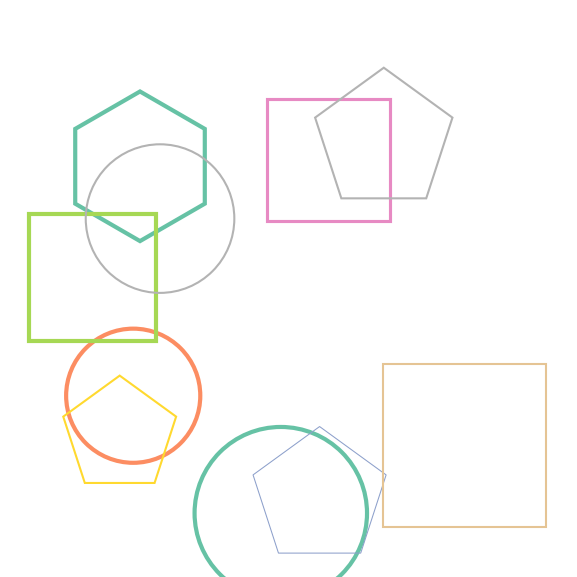[{"shape": "circle", "thickness": 2, "radius": 0.75, "center": [0.486, 0.111]}, {"shape": "hexagon", "thickness": 2, "radius": 0.65, "center": [0.242, 0.711]}, {"shape": "circle", "thickness": 2, "radius": 0.58, "center": [0.231, 0.314]}, {"shape": "pentagon", "thickness": 0.5, "radius": 0.61, "center": [0.553, 0.139]}, {"shape": "square", "thickness": 1.5, "radius": 0.53, "center": [0.569, 0.722]}, {"shape": "square", "thickness": 2, "radius": 0.55, "center": [0.16, 0.518]}, {"shape": "pentagon", "thickness": 1, "radius": 0.51, "center": [0.207, 0.246]}, {"shape": "square", "thickness": 1, "radius": 0.71, "center": [0.804, 0.228]}, {"shape": "circle", "thickness": 1, "radius": 0.64, "center": [0.277, 0.621]}, {"shape": "pentagon", "thickness": 1, "radius": 0.63, "center": [0.665, 0.757]}]